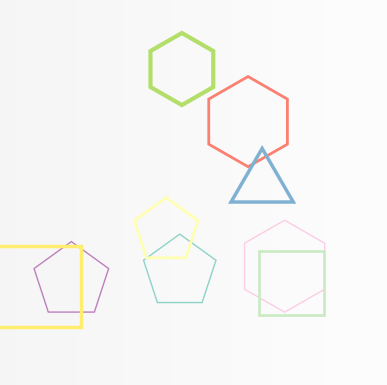[{"shape": "pentagon", "thickness": 1, "radius": 0.49, "center": [0.464, 0.294]}, {"shape": "pentagon", "thickness": 2, "radius": 0.43, "center": [0.429, 0.4]}, {"shape": "hexagon", "thickness": 2, "radius": 0.59, "center": [0.64, 0.684]}, {"shape": "triangle", "thickness": 2.5, "radius": 0.46, "center": [0.677, 0.522]}, {"shape": "hexagon", "thickness": 3, "radius": 0.47, "center": [0.469, 0.821]}, {"shape": "hexagon", "thickness": 1, "radius": 0.6, "center": [0.734, 0.309]}, {"shape": "pentagon", "thickness": 1, "radius": 0.51, "center": [0.184, 0.271]}, {"shape": "square", "thickness": 2, "radius": 0.42, "center": [0.752, 0.264]}, {"shape": "square", "thickness": 2.5, "radius": 0.53, "center": [0.102, 0.257]}]